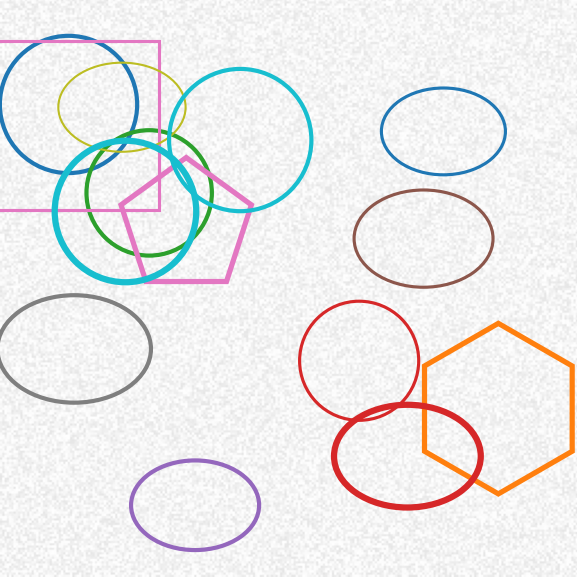[{"shape": "oval", "thickness": 1.5, "radius": 0.54, "center": [0.768, 0.772]}, {"shape": "circle", "thickness": 2, "radius": 0.59, "center": [0.119, 0.818]}, {"shape": "hexagon", "thickness": 2.5, "radius": 0.74, "center": [0.863, 0.292]}, {"shape": "circle", "thickness": 2, "radius": 0.54, "center": [0.258, 0.665]}, {"shape": "circle", "thickness": 1.5, "radius": 0.52, "center": [0.622, 0.374]}, {"shape": "oval", "thickness": 3, "radius": 0.64, "center": [0.705, 0.209]}, {"shape": "oval", "thickness": 2, "radius": 0.55, "center": [0.338, 0.124]}, {"shape": "oval", "thickness": 1.5, "radius": 0.6, "center": [0.733, 0.586]}, {"shape": "pentagon", "thickness": 2.5, "radius": 0.59, "center": [0.322, 0.608]}, {"shape": "square", "thickness": 1.5, "radius": 0.73, "center": [0.129, 0.782]}, {"shape": "oval", "thickness": 2, "radius": 0.66, "center": [0.128, 0.395]}, {"shape": "oval", "thickness": 1, "radius": 0.55, "center": [0.211, 0.813]}, {"shape": "circle", "thickness": 3, "radius": 0.61, "center": [0.217, 0.633]}, {"shape": "circle", "thickness": 2, "radius": 0.62, "center": [0.416, 0.757]}]